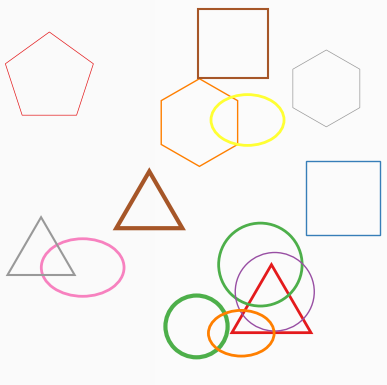[{"shape": "triangle", "thickness": 2, "radius": 0.59, "center": [0.7, 0.195]}, {"shape": "pentagon", "thickness": 0.5, "radius": 0.6, "center": [0.127, 0.797]}, {"shape": "square", "thickness": 1, "radius": 0.48, "center": [0.885, 0.487]}, {"shape": "circle", "thickness": 2, "radius": 0.54, "center": [0.672, 0.313]}, {"shape": "circle", "thickness": 3, "radius": 0.4, "center": [0.507, 0.152]}, {"shape": "circle", "thickness": 1, "radius": 0.51, "center": [0.709, 0.242]}, {"shape": "hexagon", "thickness": 1, "radius": 0.57, "center": [0.515, 0.682]}, {"shape": "oval", "thickness": 2, "radius": 0.42, "center": [0.623, 0.134]}, {"shape": "oval", "thickness": 2, "radius": 0.47, "center": [0.639, 0.688]}, {"shape": "square", "thickness": 1.5, "radius": 0.45, "center": [0.601, 0.887]}, {"shape": "triangle", "thickness": 3, "radius": 0.49, "center": [0.385, 0.456]}, {"shape": "oval", "thickness": 2, "radius": 0.53, "center": [0.213, 0.305]}, {"shape": "hexagon", "thickness": 0.5, "radius": 0.5, "center": [0.842, 0.77]}, {"shape": "triangle", "thickness": 1.5, "radius": 0.5, "center": [0.106, 0.336]}]